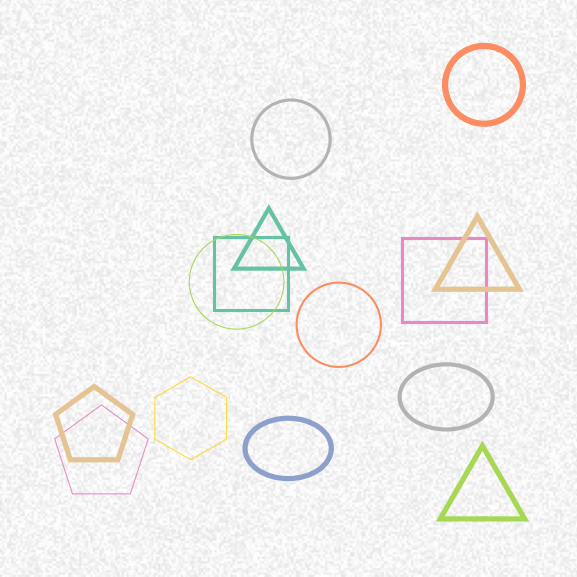[{"shape": "triangle", "thickness": 2, "radius": 0.35, "center": [0.465, 0.569]}, {"shape": "square", "thickness": 1.5, "radius": 0.32, "center": [0.435, 0.526]}, {"shape": "circle", "thickness": 1, "radius": 0.36, "center": [0.587, 0.437]}, {"shape": "circle", "thickness": 3, "radius": 0.34, "center": [0.838, 0.852]}, {"shape": "oval", "thickness": 2.5, "radius": 0.37, "center": [0.499, 0.223]}, {"shape": "pentagon", "thickness": 0.5, "radius": 0.43, "center": [0.176, 0.213]}, {"shape": "square", "thickness": 1.5, "radius": 0.36, "center": [0.769, 0.515]}, {"shape": "circle", "thickness": 0.5, "radius": 0.41, "center": [0.41, 0.511]}, {"shape": "triangle", "thickness": 2.5, "radius": 0.42, "center": [0.835, 0.143]}, {"shape": "hexagon", "thickness": 0.5, "radius": 0.36, "center": [0.33, 0.275]}, {"shape": "triangle", "thickness": 2.5, "radius": 0.42, "center": [0.827, 0.54]}, {"shape": "pentagon", "thickness": 2.5, "radius": 0.35, "center": [0.163, 0.26]}, {"shape": "circle", "thickness": 1.5, "radius": 0.34, "center": [0.504, 0.758]}, {"shape": "oval", "thickness": 2, "radius": 0.4, "center": [0.773, 0.312]}]